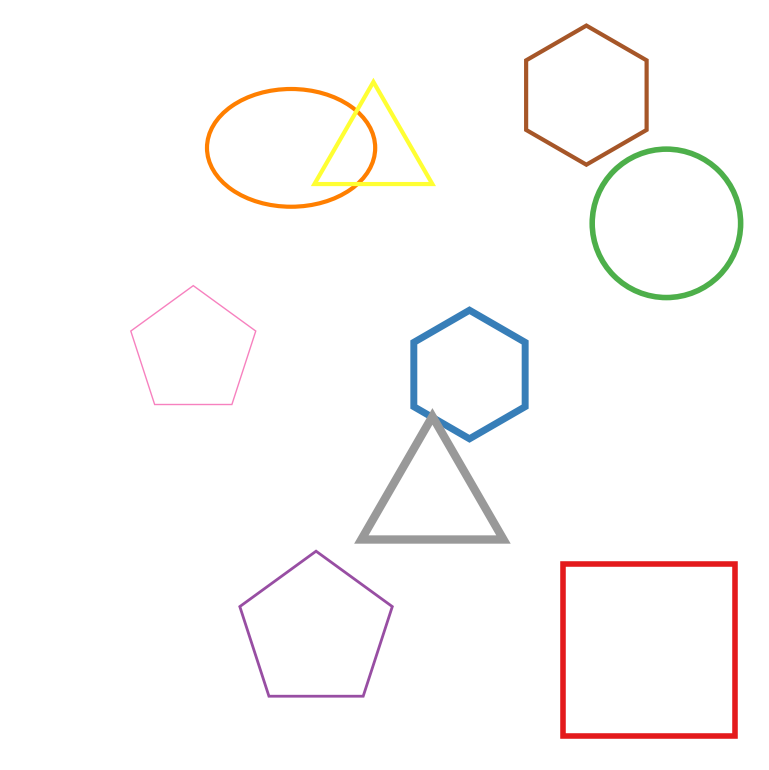[{"shape": "square", "thickness": 2, "radius": 0.56, "center": [0.843, 0.156]}, {"shape": "hexagon", "thickness": 2.5, "radius": 0.42, "center": [0.61, 0.514]}, {"shape": "circle", "thickness": 2, "radius": 0.48, "center": [0.865, 0.71]}, {"shape": "pentagon", "thickness": 1, "radius": 0.52, "center": [0.41, 0.18]}, {"shape": "oval", "thickness": 1.5, "radius": 0.55, "center": [0.378, 0.808]}, {"shape": "triangle", "thickness": 1.5, "radius": 0.44, "center": [0.485, 0.805]}, {"shape": "hexagon", "thickness": 1.5, "radius": 0.45, "center": [0.762, 0.876]}, {"shape": "pentagon", "thickness": 0.5, "radius": 0.43, "center": [0.251, 0.544]}, {"shape": "triangle", "thickness": 3, "radius": 0.53, "center": [0.562, 0.353]}]